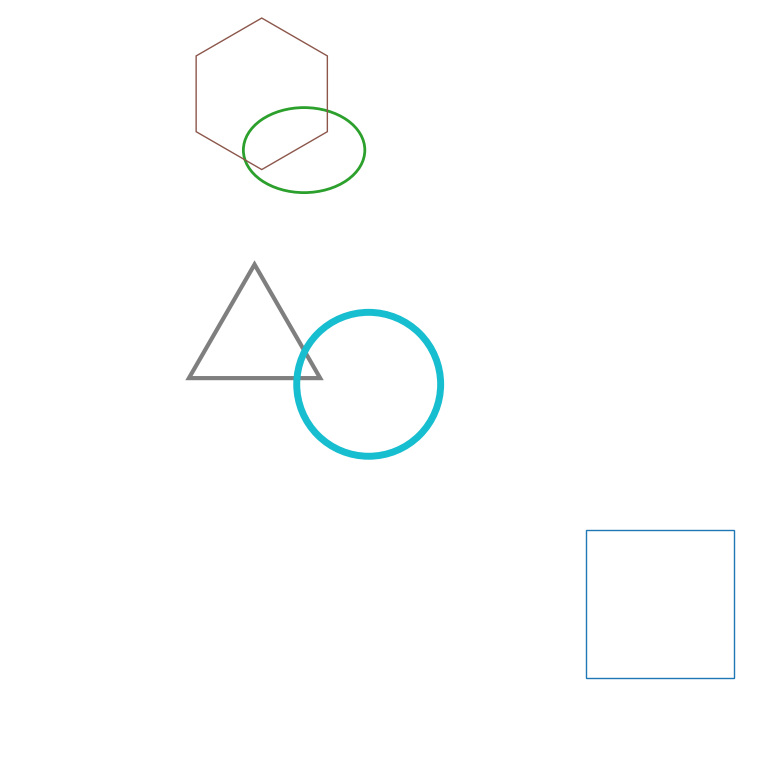[{"shape": "square", "thickness": 0.5, "radius": 0.48, "center": [0.857, 0.216]}, {"shape": "oval", "thickness": 1, "radius": 0.39, "center": [0.395, 0.805]}, {"shape": "hexagon", "thickness": 0.5, "radius": 0.49, "center": [0.34, 0.878]}, {"shape": "triangle", "thickness": 1.5, "radius": 0.49, "center": [0.331, 0.558]}, {"shape": "circle", "thickness": 2.5, "radius": 0.47, "center": [0.479, 0.501]}]